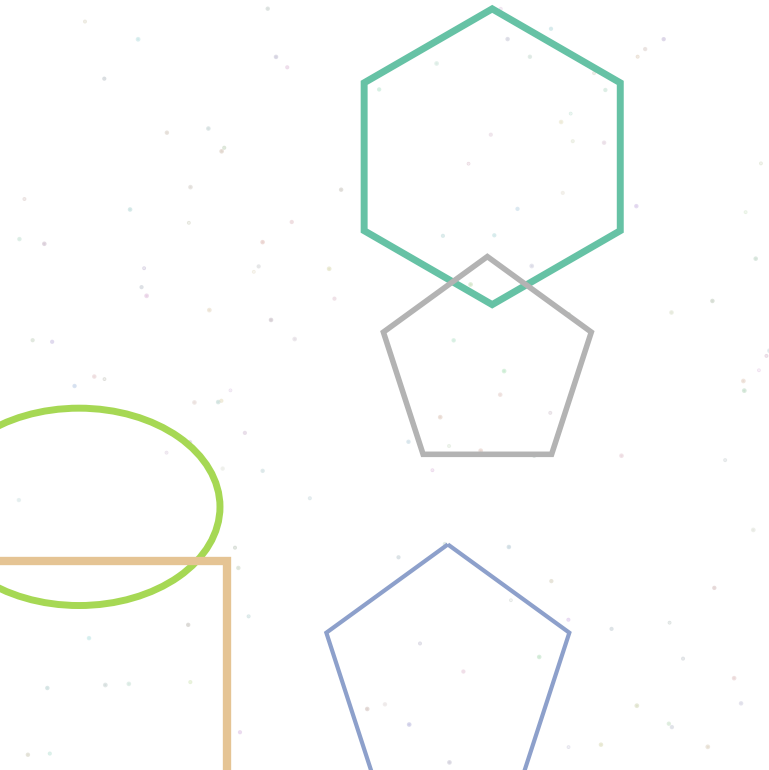[{"shape": "hexagon", "thickness": 2.5, "radius": 0.96, "center": [0.639, 0.796]}, {"shape": "pentagon", "thickness": 1.5, "radius": 0.83, "center": [0.582, 0.127]}, {"shape": "oval", "thickness": 2.5, "radius": 0.92, "center": [0.103, 0.342]}, {"shape": "square", "thickness": 3, "radius": 0.76, "center": [0.142, 0.119]}, {"shape": "pentagon", "thickness": 2, "radius": 0.71, "center": [0.633, 0.525]}]